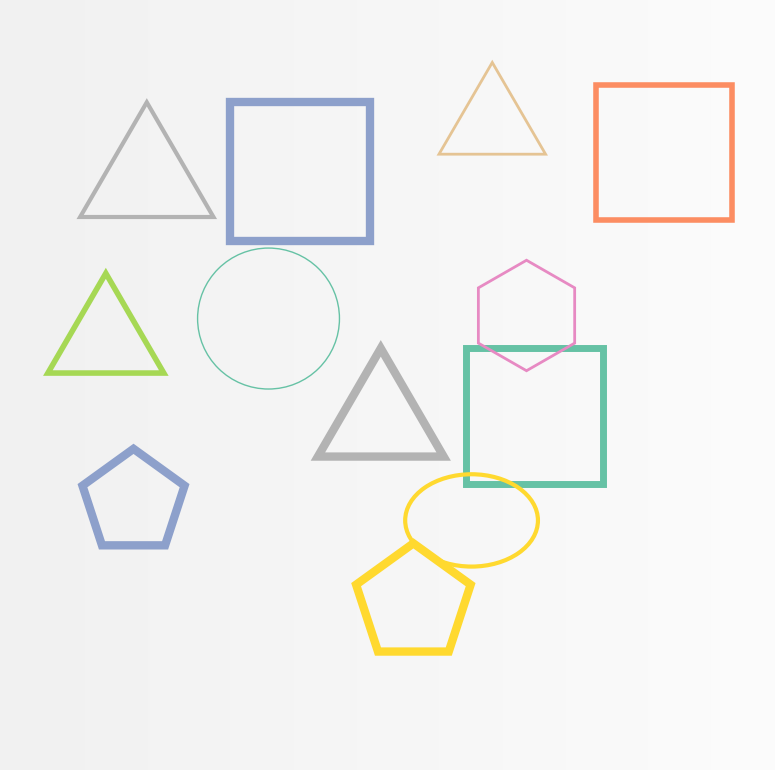[{"shape": "circle", "thickness": 0.5, "radius": 0.46, "center": [0.346, 0.586]}, {"shape": "square", "thickness": 2.5, "radius": 0.44, "center": [0.689, 0.46]}, {"shape": "square", "thickness": 2, "radius": 0.44, "center": [0.857, 0.802]}, {"shape": "square", "thickness": 3, "radius": 0.45, "center": [0.387, 0.777]}, {"shape": "pentagon", "thickness": 3, "radius": 0.35, "center": [0.172, 0.348]}, {"shape": "hexagon", "thickness": 1, "radius": 0.36, "center": [0.679, 0.59]}, {"shape": "triangle", "thickness": 2, "radius": 0.43, "center": [0.137, 0.559]}, {"shape": "oval", "thickness": 1.5, "radius": 0.43, "center": [0.608, 0.324]}, {"shape": "pentagon", "thickness": 3, "radius": 0.39, "center": [0.533, 0.217]}, {"shape": "triangle", "thickness": 1, "radius": 0.4, "center": [0.635, 0.839]}, {"shape": "triangle", "thickness": 3, "radius": 0.47, "center": [0.491, 0.454]}, {"shape": "triangle", "thickness": 1.5, "radius": 0.5, "center": [0.189, 0.768]}]